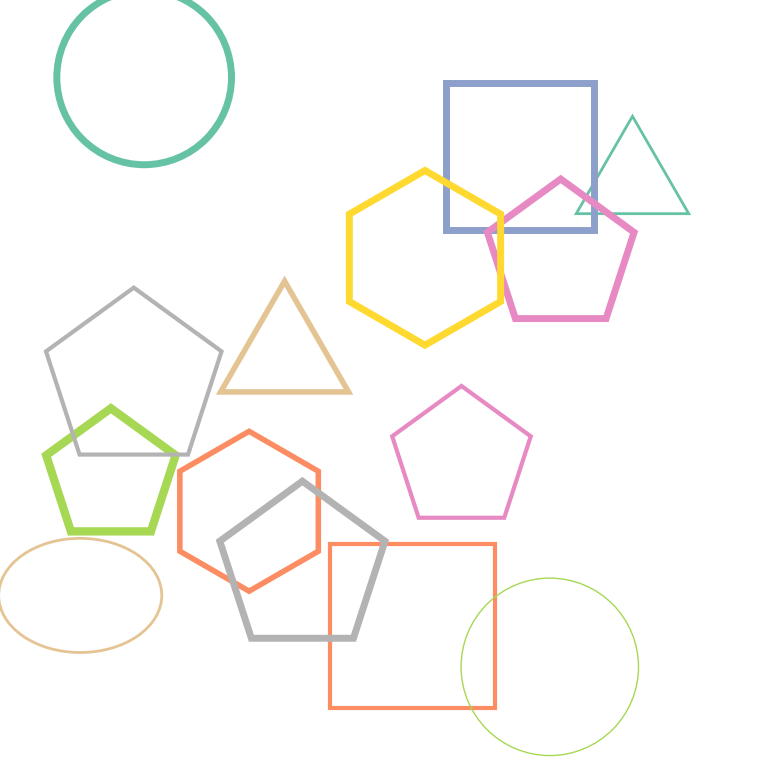[{"shape": "triangle", "thickness": 1, "radius": 0.42, "center": [0.821, 0.765]}, {"shape": "circle", "thickness": 2.5, "radius": 0.57, "center": [0.187, 0.9]}, {"shape": "square", "thickness": 1.5, "radius": 0.53, "center": [0.536, 0.187]}, {"shape": "hexagon", "thickness": 2, "radius": 0.52, "center": [0.323, 0.336]}, {"shape": "square", "thickness": 2.5, "radius": 0.48, "center": [0.675, 0.797]}, {"shape": "pentagon", "thickness": 2.5, "radius": 0.5, "center": [0.728, 0.667]}, {"shape": "pentagon", "thickness": 1.5, "radius": 0.47, "center": [0.599, 0.404]}, {"shape": "circle", "thickness": 0.5, "radius": 0.58, "center": [0.714, 0.134]}, {"shape": "pentagon", "thickness": 3, "radius": 0.44, "center": [0.144, 0.381]}, {"shape": "hexagon", "thickness": 2.5, "radius": 0.57, "center": [0.552, 0.665]}, {"shape": "triangle", "thickness": 2, "radius": 0.48, "center": [0.37, 0.539]}, {"shape": "oval", "thickness": 1, "radius": 0.53, "center": [0.104, 0.227]}, {"shape": "pentagon", "thickness": 1.5, "radius": 0.6, "center": [0.174, 0.507]}, {"shape": "pentagon", "thickness": 2.5, "radius": 0.56, "center": [0.393, 0.262]}]